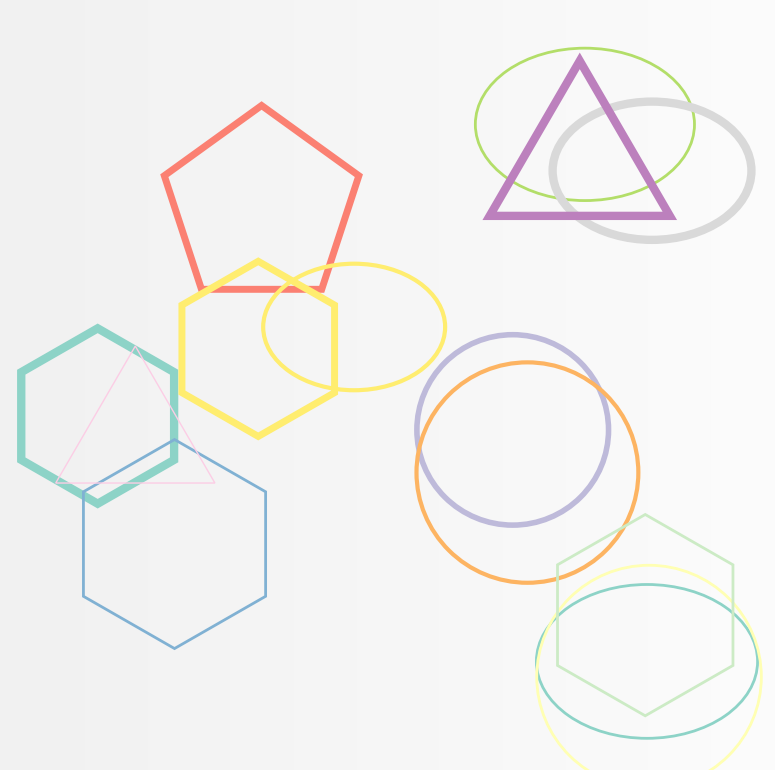[{"shape": "hexagon", "thickness": 3, "radius": 0.57, "center": [0.126, 0.46]}, {"shape": "oval", "thickness": 1, "radius": 0.71, "center": [0.835, 0.141]}, {"shape": "circle", "thickness": 1, "radius": 0.72, "center": [0.837, 0.121]}, {"shape": "circle", "thickness": 2, "radius": 0.62, "center": [0.662, 0.442]}, {"shape": "pentagon", "thickness": 2.5, "radius": 0.66, "center": [0.338, 0.731]}, {"shape": "hexagon", "thickness": 1, "radius": 0.68, "center": [0.225, 0.293]}, {"shape": "circle", "thickness": 1.5, "radius": 0.72, "center": [0.681, 0.386]}, {"shape": "oval", "thickness": 1, "radius": 0.71, "center": [0.755, 0.838]}, {"shape": "triangle", "thickness": 0.5, "radius": 0.59, "center": [0.175, 0.432]}, {"shape": "oval", "thickness": 3, "radius": 0.64, "center": [0.841, 0.778]}, {"shape": "triangle", "thickness": 3, "radius": 0.67, "center": [0.748, 0.787]}, {"shape": "hexagon", "thickness": 1, "radius": 0.65, "center": [0.833, 0.201]}, {"shape": "hexagon", "thickness": 2.5, "radius": 0.57, "center": [0.333, 0.547]}, {"shape": "oval", "thickness": 1.5, "radius": 0.59, "center": [0.457, 0.575]}]